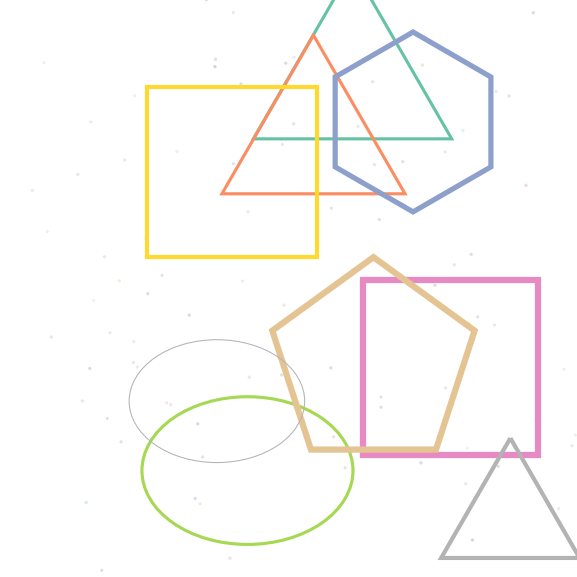[{"shape": "triangle", "thickness": 1.5, "radius": 0.99, "center": [0.61, 0.858]}, {"shape": "triangle", "thickness": 1.5, "radius": 0.92, "center": [0.543, 0.755]}, {"shape": "hexagon", "thickness": 2.5, "radius": 0.78, "center": [0.715, 0.788]}, {"shape": "square", "thickness": 3, "radius": 0.76, "center": [0.78, 0.362]}, {"shape": "oval", "thickness": 1.5, "radius": 0.91, "center": [0.429, 0.184]}, {"shape": "square", "thickness": 2, "radius": 0.74, "center": [0.402, 0.701]}, {"shape": "pentagon", "thickness": 3, "radius": 0.92, "center": [0.647, 0.37]}, {"shape": "triangle", "thickness": 2, "radius": 0.69, "center": [0.884, 0.102]}, {"shape": "oval", "thickness": 0.5, "radius": 0.76, "center": [0.376, 0.305]}]